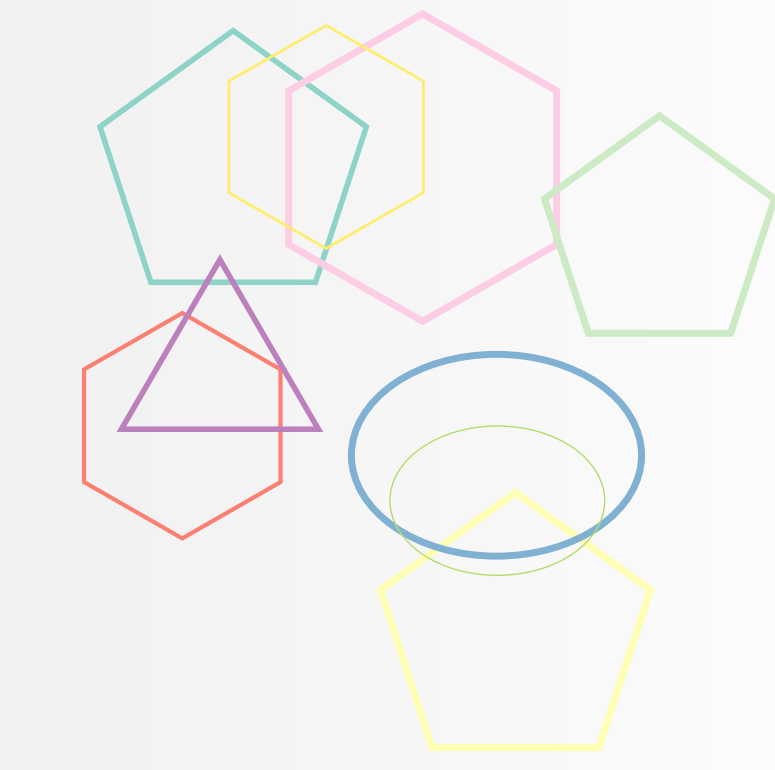[{"shape": "pentagon", "thickness": 2, "radius": 0.9, "center": [0.301, 0.78]}, {"shape": "pentagon", "thickness": 2.5, "radius": 0.92, "center": [0.665, 0.177]}, {"shape": "hexagon", "thickness": 1.5, "radius": 0.73, "center": [0.235, 0.447]}, {"shape": "oval", "thickness": 2.5, "radius": 0.94, "center": [0.641, 0.409]}, {"shape": "oval", "thickness": 0.5, "radius": 0.69, "center": [0.642, 0.35]}, {"shape": "hexagon", "thickness": 2.5, "radius": 1.0, "center": [0.545, 0.782]}, {"shape": "triangle", "thickness": 2, "radius": 0.73, "center": [0.284, 0.516]}, {"shape": "pentagon", "thickness": 2.5, "radius": 0.78, "center": [0.851, 0.693]}, {"shape": "hexagon", "thickness": 1, "radius": 0.72, "center": [0.421, 0.822]}]